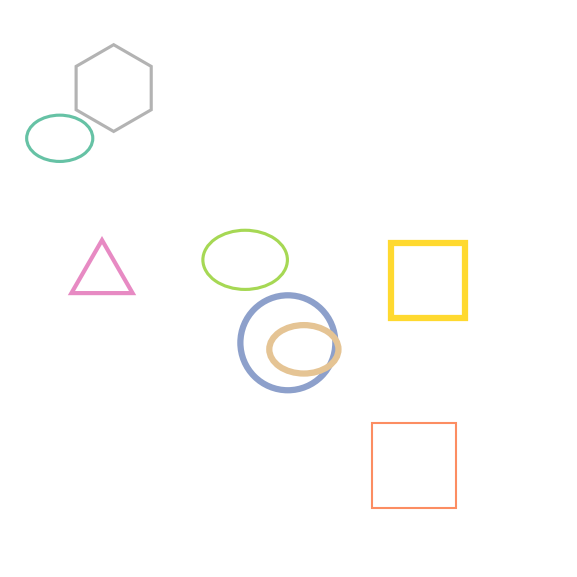[{"shape": "oval", "thickness": 1.5, "radius": 0.29, "center": [0.103, 0.76]}, {"shape": "square", "thickness": 1, "radius": 0.37, "center": [0.717, 0.193]}, {"shape": "circle", "thickness": 3, "radius": 0.41, "center": [0.498, 0.406]}, {"shape": "triangle", "thickness": 2, "radius": 0.31, "center": [0.177, 0.522]}, {"shape": "oval", "thickness": 1.5, "radius": 0.37, "center": [0.424, 0.549]}, {"shape": "square", "thickness": 3, "radius": 0.32, "center": [0.741, 0.514]}, {"shape": "oval", "thickness": 3, "radius": 0.3, "center": [0.526, 0.394]}, {"shape": "hexagon", "thickness": 1.5, "radius": 0.38, "center": [0.197, 0.847]}]